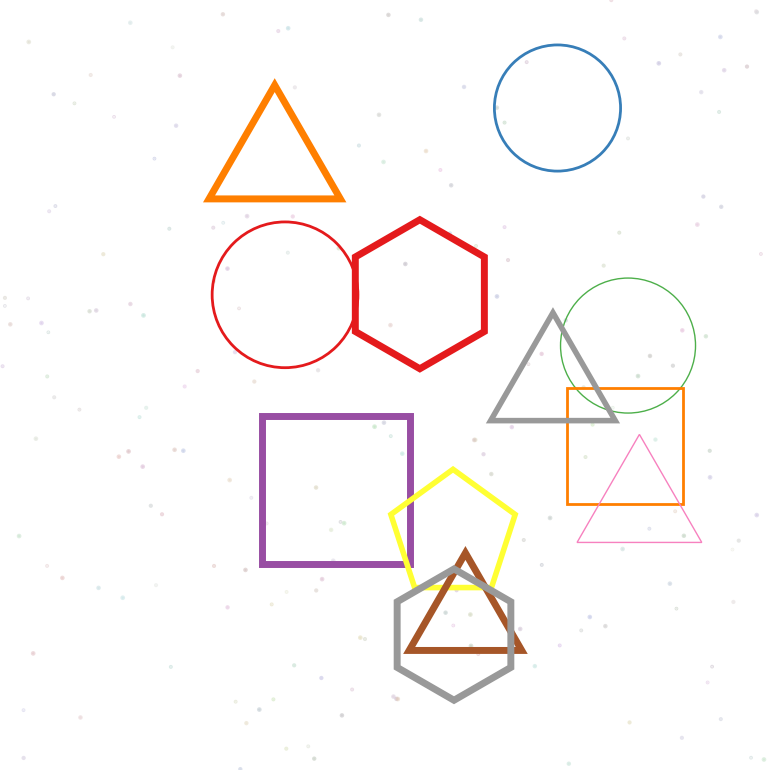[{"shape": "hexagon", "thickness": 2.5, "radius": 0.48, "center": [0.545, 0.618]}, {"shape": "circle", "thickness": 1, "radius": 0.47, "center": [0.37, 0.617]}, {"shape": "circle", "thickness": 1, "radius": 0.41, "center": [0.724, 0.86]}, {"shape": "circle", "thickness": 0.5, "radius": 0.44, "center": [0.816, 0.551]}, {"shape": "square", "thickness": 2.5, "radius": 0.48, "center": [0.436, 0.364]}, {"shape": "square", "thickness": 1, "radius": 0.38, "center": [0.811, 0.421]}, {"shape": "triangle", "thickness": 2.5, "radius": 0.49, "center": [0.357, 0.791]}, {"shape": "pentagon", "thickness": 2, "radius": 0.42, "center": [0.588, 0.306]}, {"shape": "triangle", "thickness": 2.5, "radius": 0.42, "center": [0.604, 0.197]}, {"shape": "triangle", "thickness": 0.5, "radius": 0.47, "center": [0.83, 0.342]}, {"shape": "hexagon", "thickness": 2.5, "radius": 0.43, "center": [0.59, 0.176]}, {"shape": "triangle", "thickness": 2, "radius": 0.47, "center": [0.718, 0.5]}]